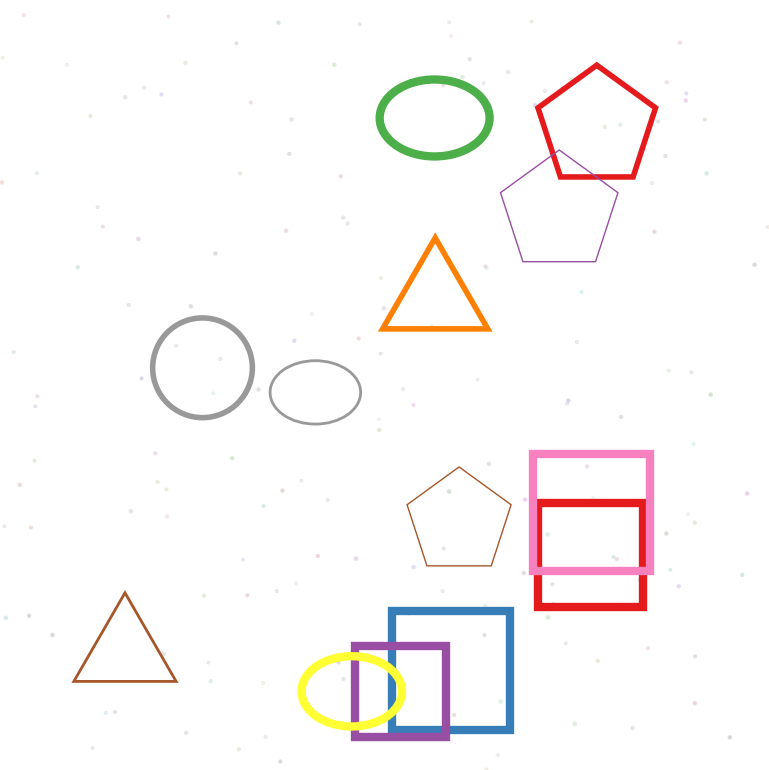[{"shape": "pentagon", "thickness": 2, "radius": 0.4, "center": [0.775, 0.835]}, {"shape": "square", "thickness": 3, "radius": 0.34, "center": [0.767, 0.279]}, {"shape": "square", "thickness": 3, "radius": 0.38, "center": [0.585, 0.129]}, {"shape": "oval", "thickness": 3, "radius": 0.36, "center": [0.564, 0.847]}, {"shape": "square", "thickness": 3, "radius": 0.29, "center": [0.52, 0.102]}, {"shape": "pentagon", "thickness": 0.5, "radius": 0.4, "center": [0.726, 0.725]}, {"shape": "triangle", "thickness": 2, "radius": 0.39, "center": [0.565, 0.612]}, {"shape": "oval", "thickness": 3, "radius": 0.33, "center": [0.457, 0.102]}, {"shape": "triangle", "thickness": 1, "radius": 0.38, "center": [0.162, 0.153]}, {"shape": "pentagon", "thickness": 0.5, "radius": 0.36, "center": [0.596, 0.323]}, {"shape": "square", "thickness": 3, "radius": 0.38, "center": [0.768, 0.334]}, {"shape": "oval", "thickness": 1, "radius": 0.29, "center": [0.41, 0.49]}, {"shape": "circle", "thickness": 2, "radius": 0.32, "center": [0.263, 0.522]}]